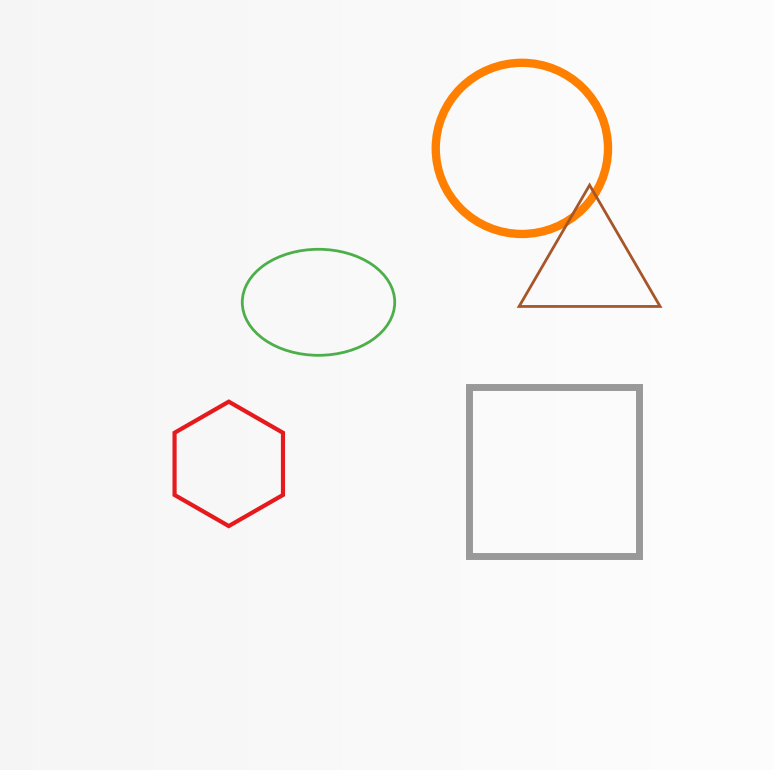[{"shape": "hexagon", "thickness": 1.5, "radius": 0.4, "center": [0.295, 0.398]}, {"shape": "oval", "thickness": 1, "radius": 0.49, "center": [0.411, 0.607]}, {"shape": "circle", "thickness": 3, "radius": 0.56, "center": [0.673, 0.807]}, {"shape": "triangle", "thickness": 1, "radius": 0.53, "center": [0.761, 0.655]}, {"shape": "square", "thickness": 2.5, "radius": 0.55, "center": [0.715, 0.388]}]